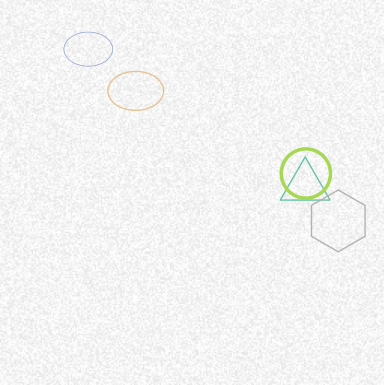[{"shape": "triangle", "thickness": 1, "radius": 0.37, "center": [0.793, 0.518]}, {"shape": "oval", "thickness": 0.5, "radius": 0.32, "center": [0.229, 0.872]}, {"shape": "circle", "thickness": 2.5, "radius": 0.32, "center": [0.794, 0.549]}, {"shape": "oval", "thickness": 1, "radius": 0.36, "center": [0.353, 0.764]}, {"shape": "hexagon", "thickness": 1, "radius": 0.4, "center": [0.879, 0.426]}]